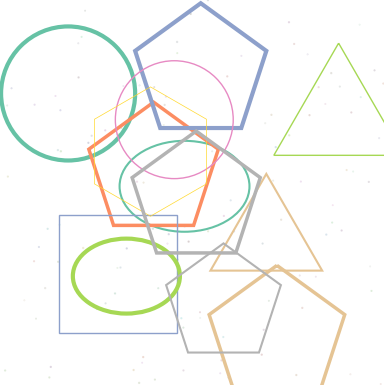[{"shape": "oval", "thickness": 1.5, "radius": 0.84, "center": [0.479, 0.516]}, {"shape": "circle", "thickness": 3, "radius": 0.87, "center": [0.177, 0.757]}, {"shape": "pentagon", "thickness": 2.5, "radius": 0.88, "center": [0.399, 0.558]}, {"shape": "pentagon", "thickness": 3, "radius": 0.9, "center": [0.521, 0.812]}, {"shape": "square", "thickness": 1, "radius": 0.77, "center": [0.307, 0.289]}, {"shape": "circle", "thickness": 1, "radius": 0.77, "center": [0.453, 0.689]}, {"shape": "oval", "thickness": 3, "radius": 0.7, "center": [0.328, 0.283]}, {"shape": "triangle", "thickness": 1, "radius": 0.97, "center": [0.879, 0.694]}, {"shape": "hexagon", "thickness": 0.5, "radius": 0.84, "center": [0.391, 0.606]}, {"shape": "triangle", "thickness": 1.5, "radius": 0.84, "center": [0.692, 0.381]}, {"shape": "pentagon", "thickness": 2.5, "radius": 0.93, "center": [0.719, 0.125]}, {"shape": "pentagon", "thickness": 2.5, "radius": 0.87, "center": [0.51, 0.485]}, {"shape": "pentagon", "thickness": 1.5, "radius": 0.78, "center": [0.581, 0.211]}]